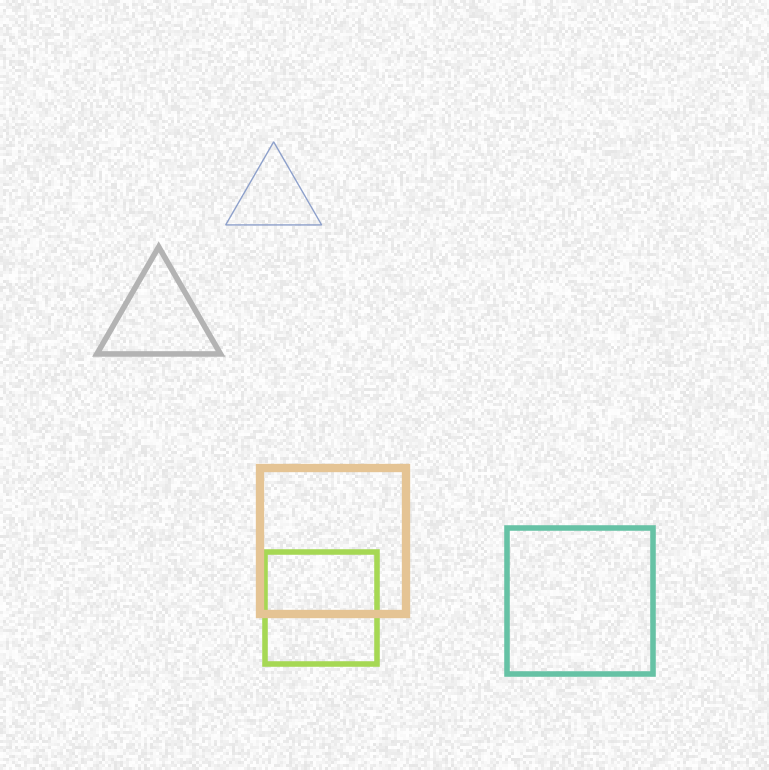[{"shape": "square", "thickness": 2, "radius": 0.47, "center": [0.753, 0.219]}, {"shape": "triangle", "thickness": 0.5, "radius": 0.36, "center": [0.355, 0.744]}, {"shape": "square", "thickness": 2, "radius": 0.36, "center": [0.417, 0.21]}, {"shape": "square", "thickness": 3, "radius": 0.47, "center": [0.432, 0.298]}, {"shape": "triangle", "thickness": 2, "radius": 0.46, "center": [0.206, 0.587]}]